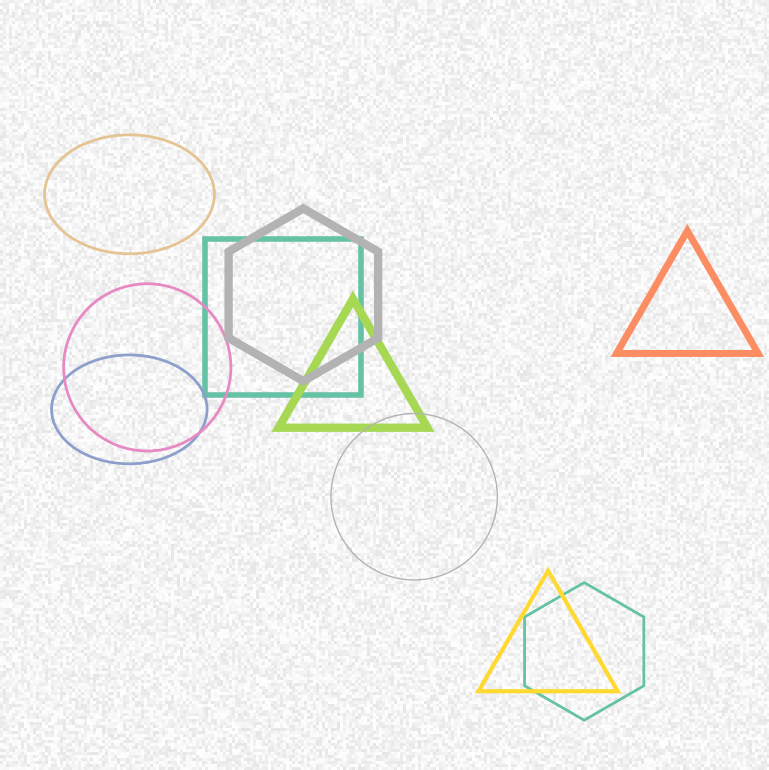[{"shape": "square", "thickness": 2, "radius": 0.51, "center": [0.368, 0.588]}, {"shape": "hexagon", "thickness": 1, "radius": 0.45, "center": [0.759, 0.154]}, {"shape": "triangle", "thickness": 2.5, "radius": 0.53, "center": [0.893, 0.594]}, {"shape": "oval", "thickness": 1, "radius": 0.5, "center": [0.168, 0.468]}, {"shape": "circle", "thickness": 1, "radius": 0.54, "center": [0.191, 0.523]}, {"shape": "triangle", "thickness": 3, "radius": 0.56, "center": [0.458, 0.5]}, {"shape": "triangle", "thickness": 1.5, "radius": 0.52, "center": [0.712, 0.154]}, {"shape": "oval", "thickness": 1, "radius": 0.55, "center": [0.168, 0.748]}, {"shape": "hexagon", "thickness": 3, "radius": 0.56, "center": [0.394, 0.617]}, {"shape": "circle", "thickness": 0.5, "radius": 0.54, "center": [0.538, 0.355]}]